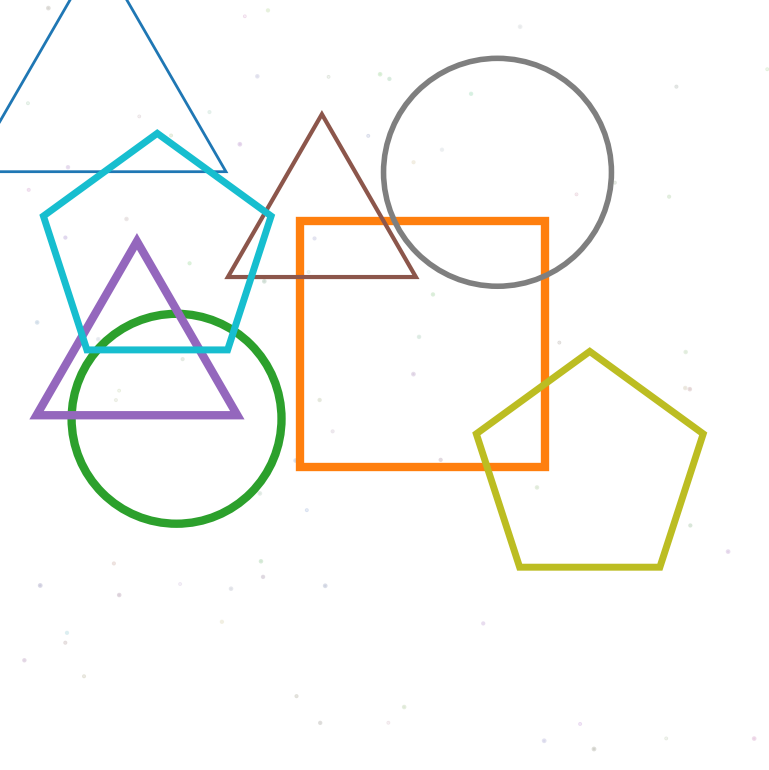[{"shape": "triangle", "thickness": 1, "radius": 0.96, "center": [0.128, 0.873]}, {"shape": "square", "thickness": 3, "radius": 0.8, "center": [0.548, 0.553]}, {"shape": "circle", "thickness": 3, "radius": 0.68, "center": [0.229, 0.456]}, {"shape": "triangle", "thickness": 3, "radius": 0.75, "center": [0.178, 0.536]}, {"shape": "triangle", "thickness": 1.5, "radius": 0.7, "center": [0.418, 0.711]}, {"shape": "circle", "thickness": 2, "radius": 0.74, "center": [0.646, 0.776]}, {"shape": "pentagon", "thickness": 2.5, "radius": 0.77, "center": [0.766, 0.389]}, {"shape": "pentagon", "thickness": 2.5, "radius": 0.78, "center": [0.204, 0.671]}]